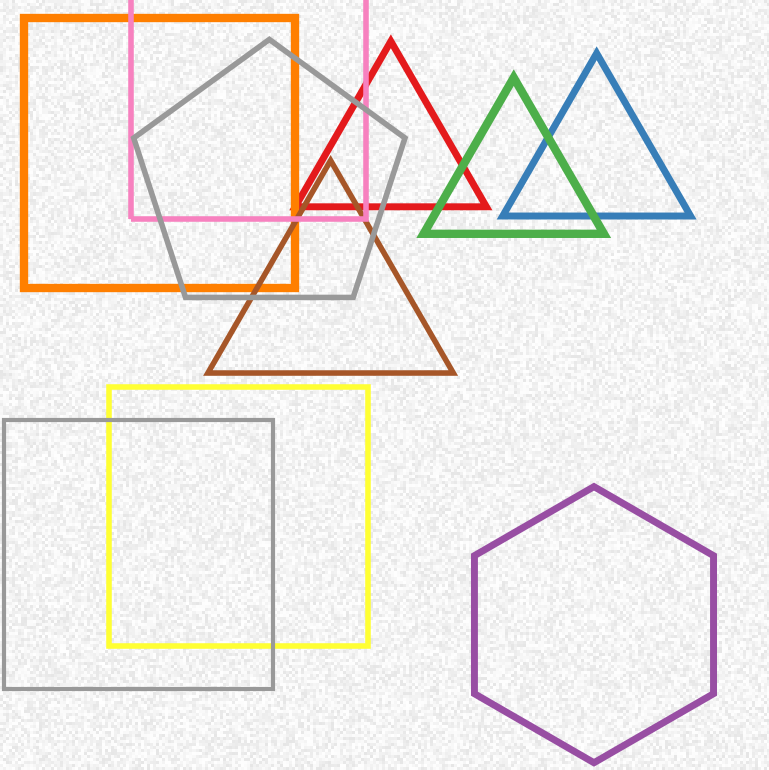[{"shape": "triangle", "thickness": 2.5, "radius": 0.72, "center": [0.508, 0.803]}, {"shape": "triangle", "thickness": 2.5, "radius": 0.7, "center": [0.775, 0.79]}, {"shape": "triangle", "thickness": 3, "radius": 0.68, "center": [0.667, 0.764]}, {"shape": "hexagon", "thickness": 2.5, "radius": 0.9, "center": [0.771, 0.189]}, {"shape": "square", "thickness": 3, "radius": 0.88, "center": [0.207, 0.802]}, {"shape": "square", "thickness": 2, "radius": 0.84, "center": [0.309, 0.329]}, {"shape": "triangle", "thickness": 2, "radius": 0.92, "center": [0.429, 0.608]}, {"shape": "square", "thickness": 2, "radius": 0.76, "center": [0.322, 0.869]}, {"shape": "square", "thickness": 1.5, "radius": 0.87, "center": [0.18, 0.28]}, {"shape": "pentagon", "thickness": 2, "radius": 0.93, "center": [0.35, 0.764]}]